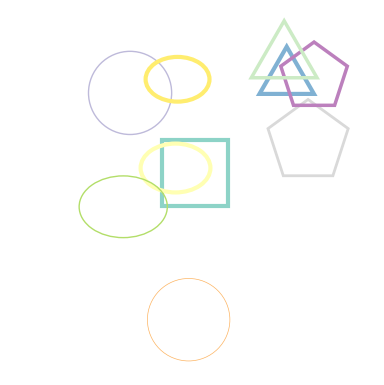[{"shape": "square", "thickness": 3, "radius": 0.43, "center": [0.507, 0.551]}, {"shape": "oval", "thickness": 3, "radius": 0.45, "center": [0.456, 0.564]}, {"shape": "circle", "thickness": 1, "radius": 0.54, "center": [0.338, 0.759]}, {"shape": "triangle", "thickness": 3, "radius": 0.41, "center": [0.745, 0.797]}, {"shape": "circle", "thickness": 0.5, "radius": 0.54, "center": [0.49, 0.17]}, {"shape": "oval", "thickness": 1, "radius": 0.57, "center": [0.32, 0.463]}, {"shape": "pentagon", "thickness": 2, "radius": 0.55, "center": [0.8, 0.632]}, {"shape": "pentagon", "thickness": 2.5, "radius": 0.45, "center": [0.816, 0.8]}, {"shape": "triangle", "thickness": 2.5, "radius": 0.49, "center": [0.738, 0.847]}, {"shape": "oval", "thickness": 3, "radius": 0.41, "center": [0.461, 0.794]}]